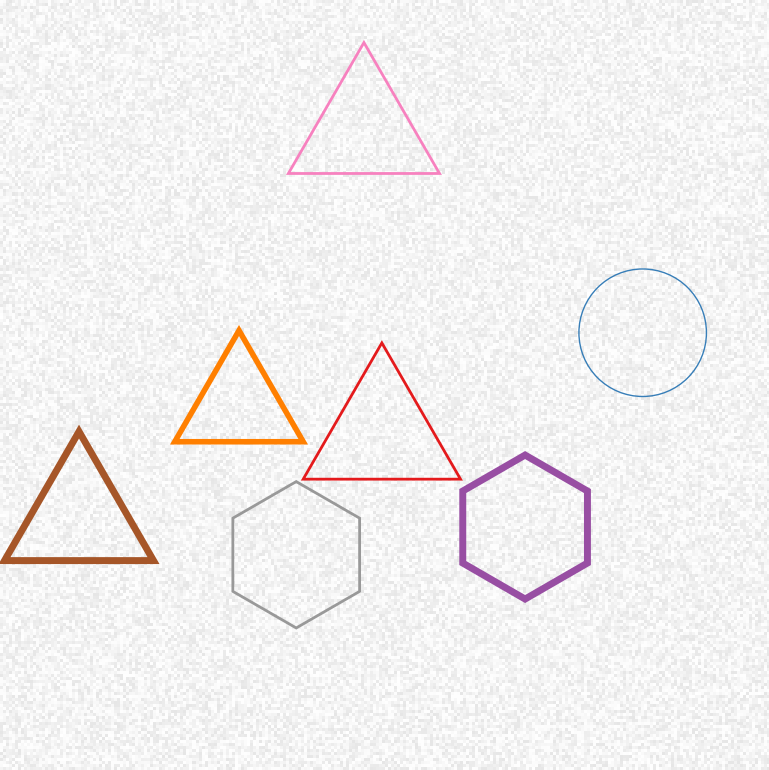[{"shape": "triangle", "thickness": 1, "radius": 0.59, "center": [0.496, 0.437]}, {"shape": "circle", "thickness": 0.5, "radius": 0.41, "center": [0.835, 0.568]}, {"shape": "hexagon", "thickness": 2.5, "radius": 0.47, "center": [0.682, 0.316]}, {"shape": "triangle", "thickness": 2, "radius": 0.48, "center": [0.31, 0.474]}, {"shape": "triangle", "thickness": 2.5, "radius": 0.56, "center": [0.103, 0.328]}, {"shape": "triangle", "thickness": 1, "radius": 0.57, "center": [0.473, 0.831]}, {"shape": "hexagon", "thickness": 1, "radius": 0.48, "center": [0.385, 0.28]}]